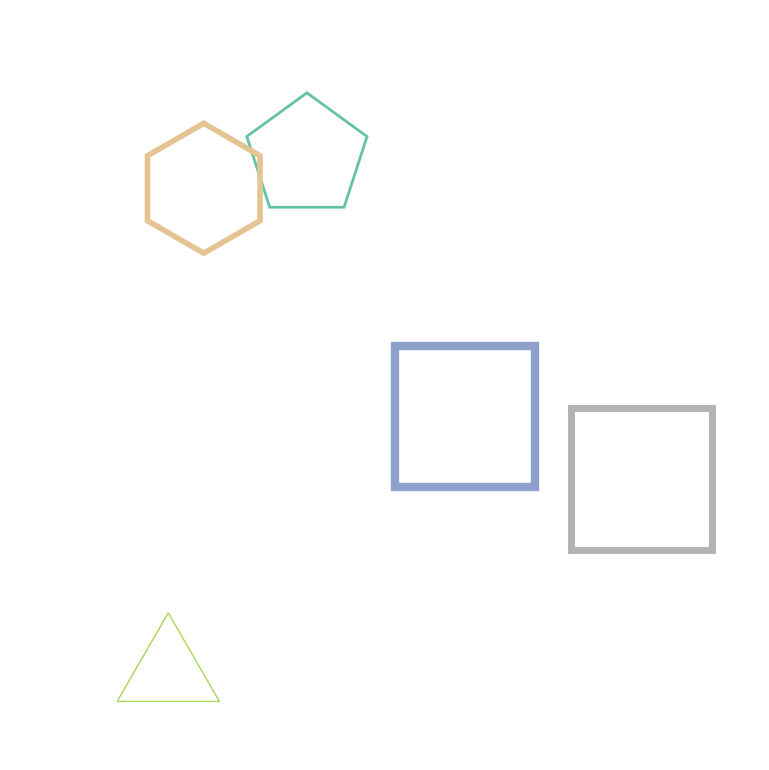[{"shape": "pentagon", "thickness": 1, "radius": 0.41, "center": [0.399, 0.797]}, {"shape": "square", "thickness": 3, "radius": 0.46, "center": [0.604, 0.459]}, {"shape": "triangle", "thickness": 0.5, "radius": 0.38, "center": [0.219, 0.127]}, {"shape": "hexagon", "thickness": 2, "radius": 0.42, "center": [0.265, 0.756]}, {"shape": "square", "thickness": 2.5, "radius": 0.46, "center": [0.833, 0.378]}]